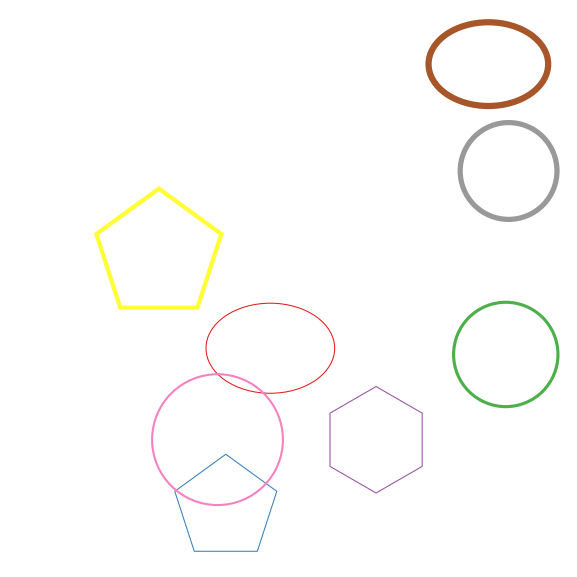[{"shape": "oval", "thickness": 0.5, "radius": 0.56, "center": [0.468, 0.396]}, {"shape": "pentagon", "thickness": 0.5, "radius": 0.46, "center": [0.391, 0.12]}, {"shape": "circle", "thickness": 1.5, "radius": 0.45, "center": [0.876, 0.385]}, {"shape": "hexagon", "thickness": 0.5, "radius": 0.46, "center": [0.651, 0.238]}, {"shape": "pentagon", "thickness": 2, "radius": 0.57, "center": [0.275, 0.559]}, {"shape": "oval", "thickness": 3, "radius": 0.52, "center": [0.846, 0.888]}, {"shape": "circle", "thickness": 1, "radius": 0.57, "center": [0.377, 0.238]}, {"shape": "circle", "thickness": 2.5, "radius": 0.42, "center": [0.881, 0.703]}]